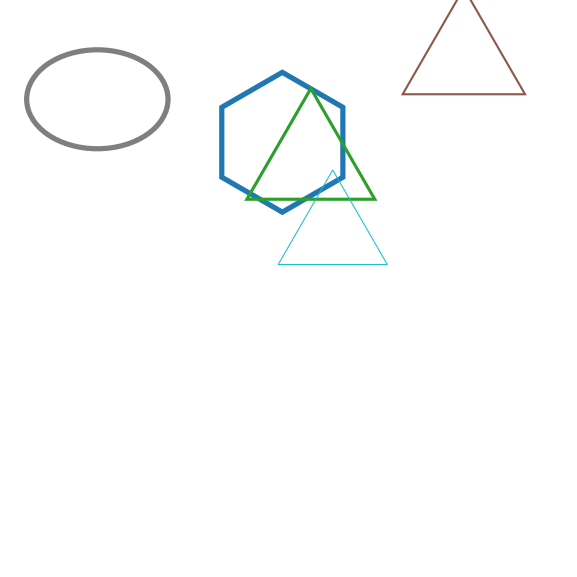[{"shape": "hexagon", "thickness": 2.5, "radius": 0.61, "center": [0.489, 0.753]}, {"shape": "triangle", "thickness": 1.5, "radius": 0.64, "center": [0.538, 0.718]}, {"shape": "triangle", "thickness": 1, "radius": 0.61, "center": [0.803, 0.897]}, {"shape": "oval", "thickness": 2.5, "radius": 0.61, "center": [0.169, 0.827]}, {"shape": "triangle", "thickness": 0.5, "radius": 0.55, "center": [0.576, 0.596]}]